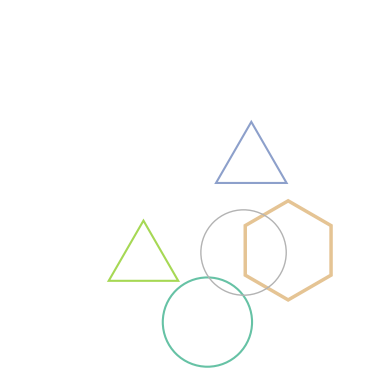[{"shape": "circle", "thickness": 1.5, "radius": 0.58, "center": [0.539, 0.163]}, {"shape": "triangle", "thickness": 1.5, "radius": 0.53, "center": [0.653, 0.578]}, {"shape": "triangle", "thickness": 1.5, "radius": 0.52, "center": [0.373, 0.323]}, {"shape": "hexagon", "thickness": 2.5, "radius": 0.64, "center": [0.748, 0.35]}, {"shape": "circle", "thickness": 1, "radius": 0.55, "center": [0.633, 0.344]}]